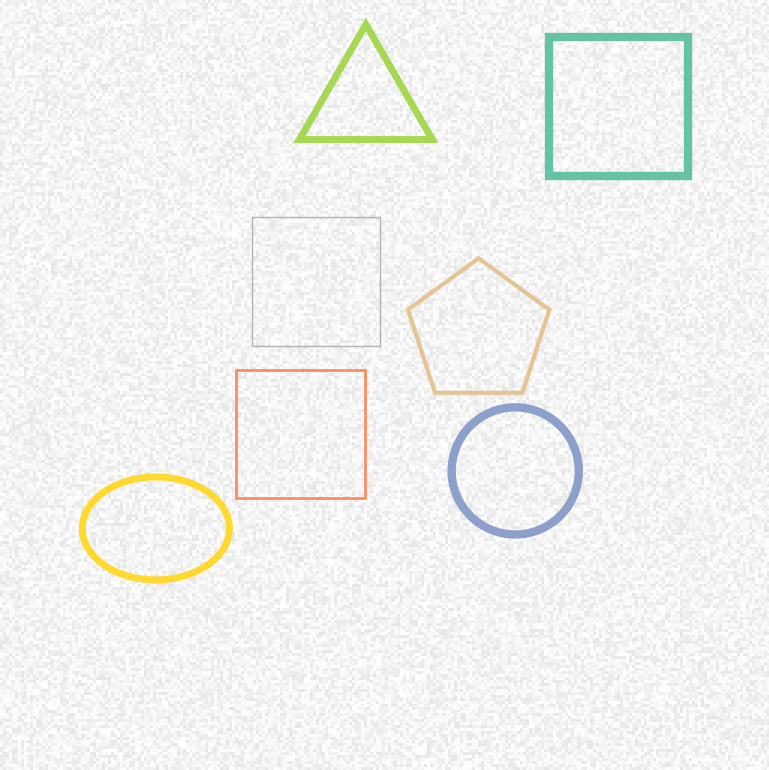[{"shape": "square", "thickness": 3, "radius": 0.45, "center": [0.803, 0.862]}, {"shape": "square", "thickness": 1, "radius": 0.42, "center": [0.391, 0.436]}, {"shape": "circle", "thickness": 3, "radius": 0.41, "center": [0.669, 0.388]}, {"shape": "triangle", "thickness": 2.5, "radius": 0.5, "center": [0.475, 0.869]}, {"shape": "oval", "thickness": 2.5, "radius": 0.48, "center": [0.202, 0.314]}, {"shape": "pentagon", "thickness": 1.5, "radius": 0.48, "center": [0.622, 0.568]}, {"shape": "square", "thickness": 0.5, "radius": 0.42, "center": [0.41, 0.635]}]